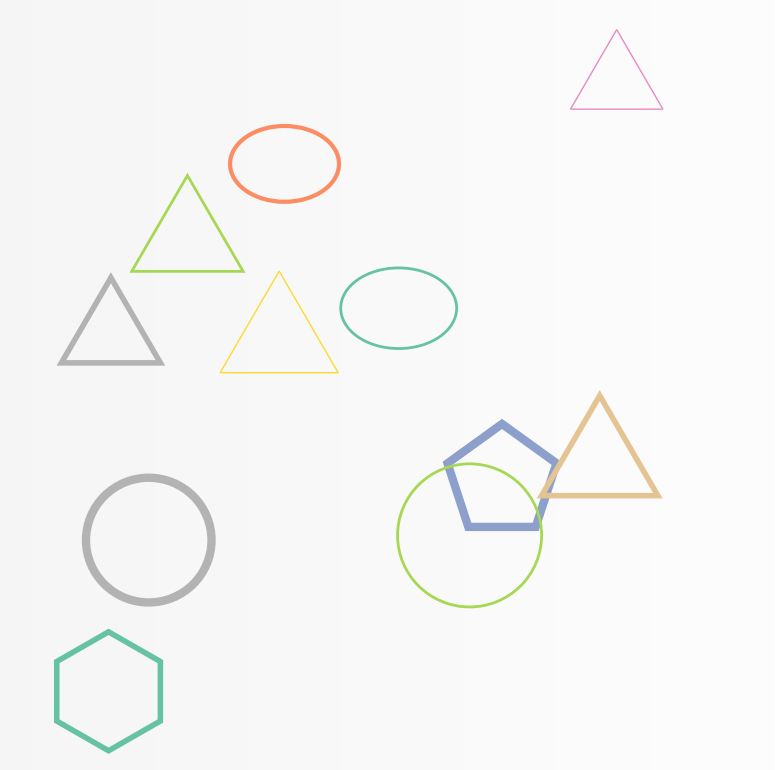[{"shape": "oval", "thickness": 1, "radius": 0.37, "center": [0.514, 0.6]}, {"shape": "hexagon", "thickness": 2, "radius": 0.39, "center": [0.14, 0.102]}, {"shape": "oval", "thickness": 1.5, "radius": 0.35, "center": [0.367, 0.787]}, {"shape": "pentagon", "thickness": 3, "radius": 0.37, "center": [0.648, 0.376]}, {"shape": "triangle", "thickness": 0.5, "radius": 0.34, "center": [0.796, 0.893]}, {"shape": "circle", "thickness": 1, "radius": 0.46, "center": [0.606, 0.305]}, {"shape": "triangle", "thickness": 1, "radius": 0.42, "center": [0.242, 0.689]}, {"shape": "triangle", "thickness": 0.5, "radius": 0.44, "center": [0.36, 0.56]}, {"shape": "triangle", "thickness": 2, "radius": 0.43, "center": [0.774, 0.4]}, {"shape": "circle", "thickness": 3, "radius": 0.4, "center": [0.192, 0.299]}, {"shape": "triangle", "thickness": 2, "radius": 0.37, "center": [0.143, 0.566]}]